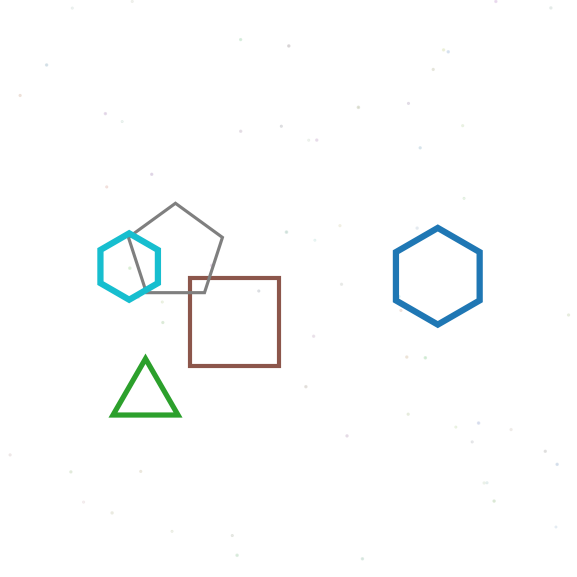[{"shape": "hexagon", "thickness": 3, "radius": 0.42, "center": [0.758, 0.521]}, {"shape": "triangle", "thickness": 2.5, "radius": 0.33, "center": [0.252, 0.313]}, {"shape": "square", "thickness": 2, "radius": 0.38, "center": [0.406, 0.442]}, {"shape": "pentagon", "thickness": 1.5, "radius": 0.43, "center": [0.304, 0.562]}, {"shape": "hexagon", "thickness": 3, "radius": 0.29, "center": [0.224, 0.538]}]